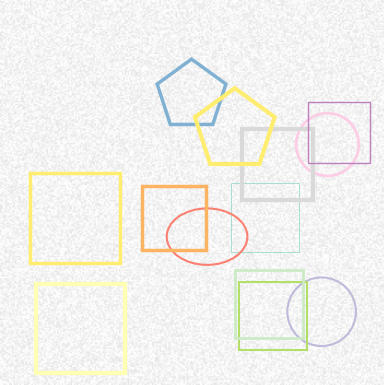[{"shape": "square", "thickness": 0.5, "radius": 0.45, "center": [0.688, 0.436]}, {"shape": "square", "thickness": 3, "radius": 0.58, "center": [0.208, 0.146]}, {"shape": "circle", "thickness": 1.5, "radius": 0.45, "center": [0.835, 0.19]}, {"shape": "oval", "thickness": 1.5, "radius": 0.52, "center": [0.538, 0.385]}, {"shape": "pentagon", "thickness": 2.5, "radius": 0.47, "center": [0.498, 0.753]}, {"shape": "square", "thickness": 2.5, "radius": 0.41, "center": [0.452, 0.434]}, {"shape": "square", "thickness": 1.5, "radius": 0.44, "center": [0.709, 0.179]}, {"shape": "circle", "thickness": 2, "radius": 0.41, "center": [0.851, 0.625]}, {"shape": "square", "thickness": 3, "radius": 0.46, "center": [0.721, 0.574]}, {"shape": "square", "thickness": 1, "radius": 0.4, "center": [0.88, 0.656]}, {"shape": "square", "thickness": 2, "radius": 0.44, "center": [0.699, 0.211]}, {"shape": "pentagon", "thickness": 3, "radius": 0.54, "center": [0.61, 0.662]}, {"shape": "square", "thickness": 2.5, "radius": 0.58, "center": [0.196, 0.434]}]